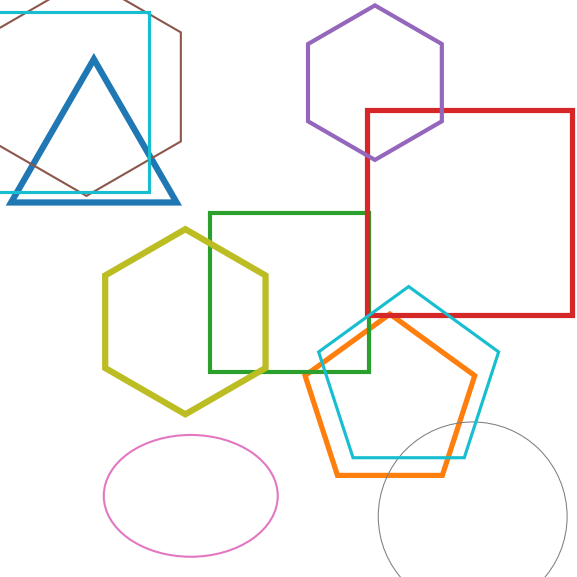[{"shape": "triangle", "thickness": 3, "radius": 0.83, "center": [0.163, 0.731]}, {"shape": "pentagon", "thickness": 2.5, "radius": 0.77, "center": [0.675, 0.301]}, {"shape": "square", "thickness": 2, "radius": 0.69, "center": [0.501, 0.493]}, {"shape": "square", "thickness": 2.5, "radius": 0.89, "center": [0.813, 0.631]}, {"shape": "hexagon", "thickness": 2, "radius": 0.67, "center": [0.649, 0.856]}, {"shape": "hexagon", "thickness": 1, "radius": 0.94, "center": [0.15, 0.849]}, {"shape": "oval", "thickness": 1, "radius": 0.75, "center": [0.33, 0.141]}, {"shape": "circle", "thickness": 0.5, "radius": 0.82, "center": [0.819, 0.105]}, {"shape": "hexagon", "thickness": 3, "radius": 0.8, "center": [0.321, 0.442]}, {"shape": "pentagon", "thickness": 1.5, "radius": 0.82, "center": [0.708, 0.339]}, {"shape": "square", "thickness": 1.5, "radius": 0.78, "center": [0.102, 0.822]}]